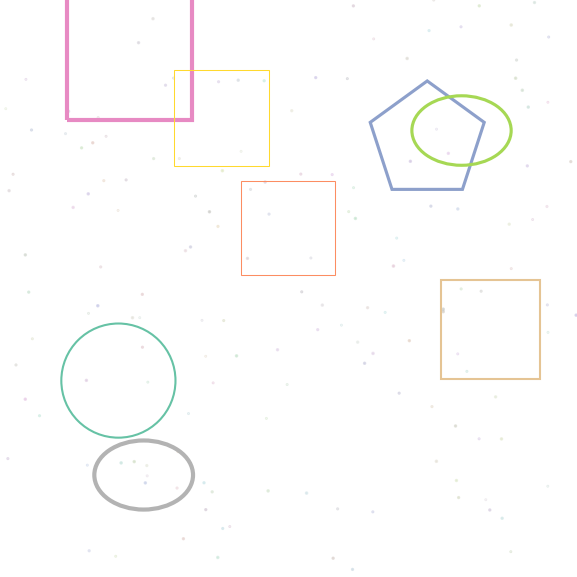[{"shape": "circle", "thickness": 1, "radius": 0.49, "center": [0.205, 0.34]}, {"shape": "square", "thickness": 0.5, "radius": 0.41, "center": [0.499, 0.604]}, {"shape": "pentagon", "thickness": 1.5, "radius": 0.52, "center": [0.74, 0.755]}, {"shape": "square", "thickness": 2, "radius": 0.54, "center": [0.224, 0.899]}, {"shape": "oval", "thickness": 1.5, "radius": 0.43, "center": [0.799, 0.773]}, {"shape": "square", "thickness": 0.5, "radius": 0.41, "center": [0.384, 0.795]}, {"shape": "square", "thickness": 1, "radius": 0.43, "center": [0.849, 0.429]}, {"shape": "oval", "thickness": 2, "radius": 0.43, "center": [0.249, 0.177]}]